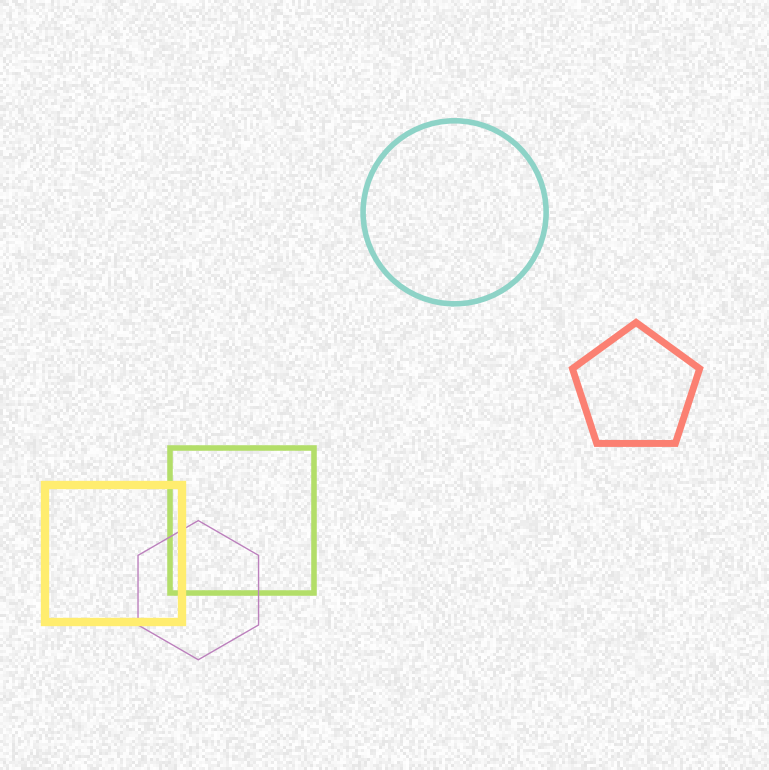[{"shape": "circle", "thickness": 2, "radius": 0.59, "center": [0.59, 0.724]}, {"shape": "pentagon", "thickness": 2.5, "radius": 0.43, "center": [0.826, 0.494]}, {"shape": "square", "thickness": 2, "radius": 0.47, "center": [0.314, 0.324]}, {"shape": "hexagon", "thickness": 0.5, "radius": 0.45, "center": [0.258, 0.234]}, {"shape": "square", "thickness": 3, "radius": 0.45, "center": [0.147, 0.281]}]